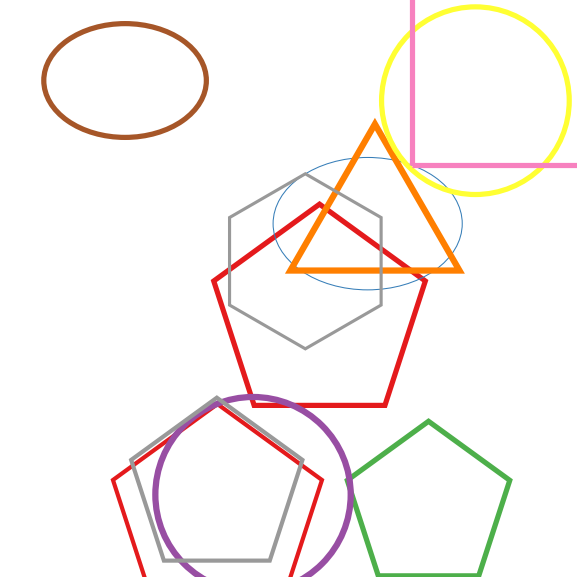[{"shape": "pentagon", "thickness": 2.5, "radius": 0.96, "center": [0.553, 0.453]}, {"shape": "pentagon", "thickness": 2, "radius": 0.95, "center": [0.377, 0.109]}, {"shape": "oval", "thickness": 0.5, "radius": 0.82, "center": [0.637, 0.612]}, {"shape": "pentagon", "thickness": 2.5, "radius": 0.74, "center": [0.742, 0.122]}, {"shape": "circle", "thickness": 3, "radius": 0.85, "center": [0.438, 0.143]}, {"shape": "triangle", "thickness": 3, "radius": 0.85, "center": [0.649, 0.615]}, {"shape": "circle", "thickness": 2.5, "radius": 0.81, "center": [0.823, 0.825]}, {"shape": "oval", "thickness": 2.5, "radius": 0.7, "center": [0.217, 0.86]}, {"shape": "square", "thickness": 2.5, "radius": 0.76, "center": [0.866, 0.866]}, {"shape": "pentagon", "thickness": 2, "radius": 0.78, "center": [0.375, 0.155]}, {"shape": "hexagon", "thickness": 1.5, "radius": 0.76, "center": [0.529, 0.547]}]